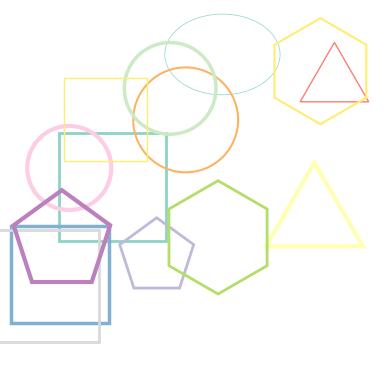[{"shape": "oval", "thickness": 0.5, "radius": 0.75, "center": [0.578, 0.859]}, {"shape": "square", "thickness": 2, "radius": 0.7, "center": [0.293, 0.514]}, {"shape": "triangle", "thickness": 3, "radius": 0.73, "center": [0.816, 0.433]}, {"shape": "pentagon", "thickness": 2, "radius": 0.5, "center": [0.407, 0.333]}, {"shape": "triangle", "thickness": 1, "radius": 0.51, "center": [0.869, 0.787]}, {"shape": "square", "thickness": 2.5, "radius": 0.63, "center": [0.156, 0.286]}, {"shape": "circle", "thickness": 1.5, "radius": 0.68, "center": [0.482, 0.689]}, {"shape": "hexagon", "thickness": 2, "radius": 0.74, "center": [0.566, 0.384]}, {"shape": "circle", "thickness": 3, "radius": 0.55, "center": [0.18, 0.564]}, {"shape": "square", "thickness": 2, "radius": 0.73, "center": [0.111, 0.256]}, {"shape": "pentagon", "thickness": 3, "radius": 0.66, "center": [0.161, 0.374]}, {"shape": "circle", "thickness": 2.5, "radius": 0.6, "center": [0.442, 0.77]}, {"shape": "square", "thickness": 1, "radius": 0.54, "center": [0.274, 0.689]}, {"shape": "hexagon", "thickness": 1.5, "radius": 0.69, "center": [0.832, 0.815]}]